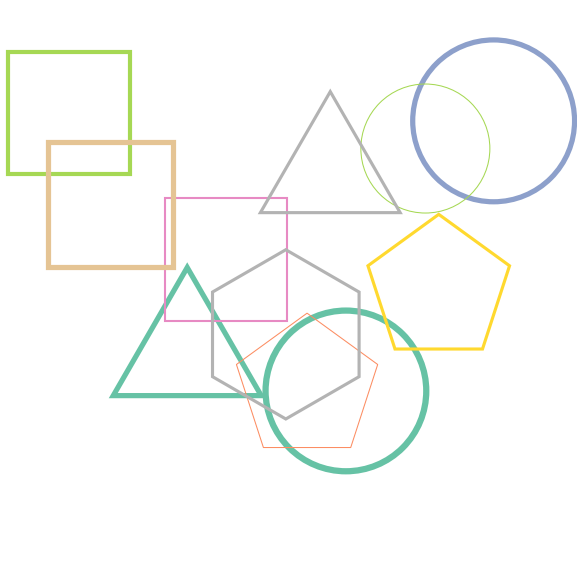[{"shape": "triangle", "thickness": 2.5, "radius": 0.74, "center": [0.324, 0.388]}, {"shape": "circle", "thickness": 3, "radius": 0.7, "center": [0.599, 0.322]}, {"shape": "pentagon", "thickness": 0.5, "radius": 0.64, "center": [0.532, 0.328]}, {"shape": "circle", "thickness": 2.5, "radius": 0.7, "center": [0.855, 0.79]}, {"shape": "square", "thickness": 1, "radius": 0.53, "center": [0.391, 0.55]}, {"shape": "circle", "thickness": 0.5, "radius": 0.56, "center": [0.737, 0.742]}, {"shape": "square", "thickness": 2, "radius": 0.53, "center": [0.119, 0.803]}, {"shape": "pentagon", "thickness": 1.5, "radius": 0.64, "center": [0.76, 0.499]}, {"shape": "square", "thickness": 2.5, "radius": 0.54, "center": [0.192, 0.645]}, {"shape": "hexagon", "thickness": 1.5, "radius": 0.73, "center": [0.495, 0.42]}, {"shape": "triangle", "thickness": 1.5, "radius": 0.7, "center": [0.572, 0.701]}]